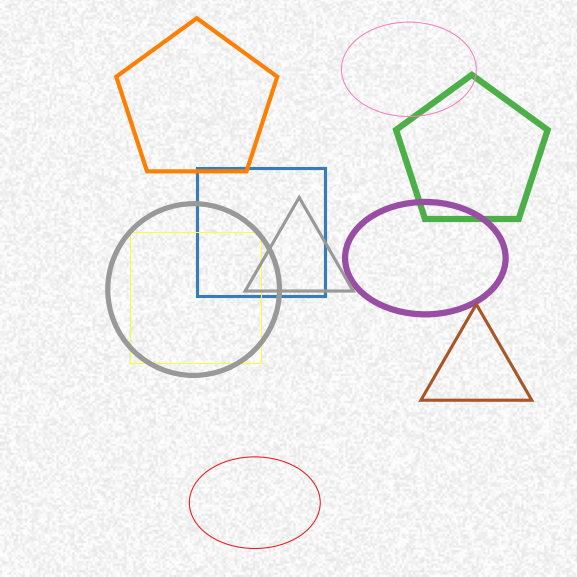[{"shape": "oval", "thickness": 0.5, "radius": 0.57, "center": [0.441, 0.129]}, {"shape": "square", "thickness": 1.5, "radius": 0.55, "center": [0.453, 0.597]}, {"shape": "pentagon", "thickness": 3, "radius": 0.69, "center": [0.817, 0.732]}, {"shape": "oval", "thickness": 3, "radius": 0.7, "center": [0.737, 0.552]}, {"shape": "pentagon", "thickness": 2, "radius": 0.73, "center": [0.341, 0.821]}, {"shape": "square", "thickness": 0.5, "radius": 0.57, "center": [0.339, 0.484]}, {"shape": "triangle", "thickness": 1.5, "radius": 0.55, "center": [0.825, 0.362]}, {"shape": "oval", "thickness": 0.5, "radius": 0.58, "center": [0.708, 0.879]}, {"shape": "circle", "thickness": 2.5, "radius": 0.74, "center": [0.335, 0.498]}, {"shape": "triangle", "thickness": 1.5, "radius": 0.54, "center": [0.518, 0.549]}]